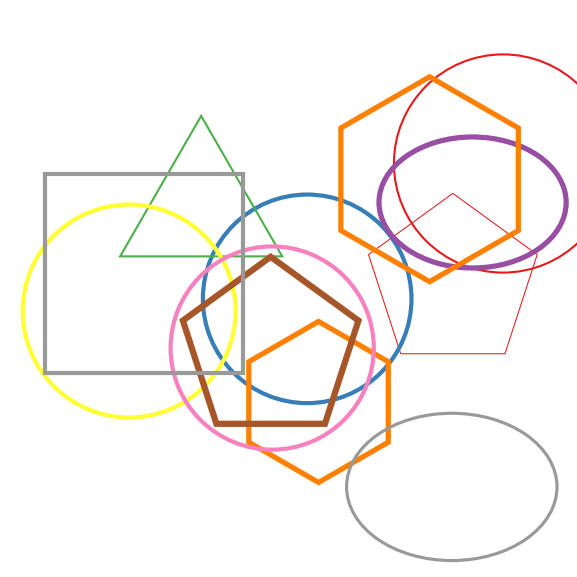[{"shape": "pentagon", "thickness": 0.5, "radius": 0.77, "center": [0.784, 0.511]}, {"shape": "circle", "thickness": 1, "radius": 0.94, "center": [0.871, 0.716]}, {"shape": "circle", "thickness": 2, "radius": 0.9, "center": [0.532, 0.482]}, {"shape": "triangle", "thickness": 1, "radius": 0.81, "center": [0.348, 0.636]}, {"shape": "oval", "thickness": 2.5, "radius": 0.81, "center": [0.818, 0.649]}, {"shape": "hexagon", "thickness": 2.5, "radius": 0.7, "center": [0.552, 0.303]}, {"shape": "hexagon", "thickness": 2.5, "radius": 0.89, "center": [0.744, 0.689]}, {"shape": "circle", "thickness": 2, "radius": 0.92, "center": [0.224, 0.461]}, {"shape": "pentagon", "thickness": 3, "radius": 0.8, "center": [0.469, 0.395]}, {"shape": "circle", "thickness": 2, "radius": 0.88, "center": [0.471, 0.396]}, {"shape": "square", "thickness": 2, "radius": 0.86, "center": [0.25, 0.525]}, {"shape": "oval", "thickness": 1.5, "radius": 0.91, "center": [0.782, 0.156]}]